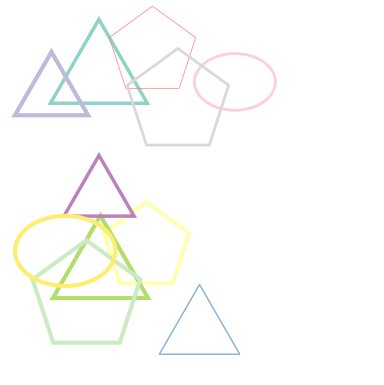[{"shape": "triangle", "thickness": 2.5, "radius": 0.73, "center": [0.257, 0.804]}, {"shape": "pentagon", "thickness": 3, "radius": 0.58, "center": [0.38, 0.358]}, {"shape": "triangle", "thickness": 3, "radius": 0.55, "center": [0.134, 0.756]}, {"shape": "pentagon", "thickness": 0.5, "radius": 0.59, "center": [0.396, 0.866]}, {"shape": "triangle", "thickness": 1, "radius": 0.6, "center": [0.518, 0.14]}, {"shape": "triangle", "thickness": 3, "radius": 0.71, "center": [0.261, 0.297]}, {"shape": "oval", "thickness": 2, "radius": 0.53, "center": [0.61, 0.787]}, {"shape": "pentagon", "thickness": 2, "radius": 0.69, "center": [0.462, 0.735]}, {"shape": "triangle", "thickness": 2.5, "radius": 0.53, "center": [0.257, 0.491]}, {"shape": "pentagon", "thickness": 3, "radius": 0.74, "center": [0.225, 0.229]}, {"shape": "oval", "thickness": 3, "radius": 0.65, "center": [0.169, 0.348]}]